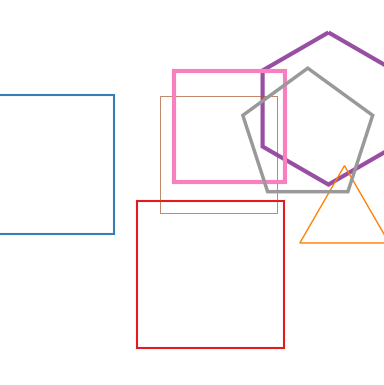[{"shape": "square", "thickness": 1.5, "radius": 0.95, "center": [0.547, 0.288]}, {"shape": "square", "thickness": 1.5, "radius": 0.9, "center": [0.116, 0.573]}, {"shape": "hexagon", "thickness": 3, "radius": 0.99, "center": [0.853, 0.718]}, {"shape": "triangle", "thickness": 1, "radius": 0.67, "center": [0.895, 0.436]}, {"shape": "square", "thickness": 0.5, "radius": 0.76, "center": [0.566, 0.6]}, {"shape": "square", "thickness": 3, "radius": 0.72, "center": [0.596, 0.672]}, {"shape": "pentagon", "thickness": 2.5, "radius": 0.89, "center": [0.799, 0.646]}]